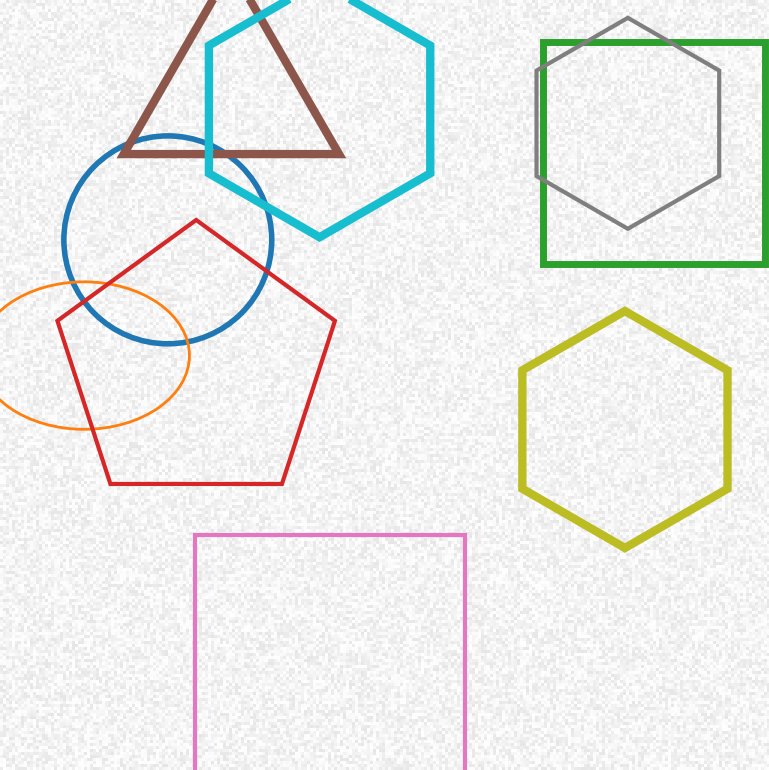[{"shape": "circle", "thickness": 2, "radius": 0.67, "center": [0.218, 0.689]}, {"shape": "oval", "thickness": 1, "radius": 0.68, "center": [0.109, 0.538]}, {"shape": "square", "thickness": 2.5, "radius": 0.72, "center": [0.85, 0.801]}, {"shape": "pentagon", "thickness": 1.5, "radius": 0.95, "center": [0.255, 0.525]}, {"shape": "triangle", "thickness": 3, "radius": 0.81, "center": [0.301, 0.881]}, {"shape": "square", "thickness": 1.5, "radius": 0.88, "center": [0.429, 0.13]}, {"shape": "hexagon", "thickness": 1.5, "radius": 0.68, "center": [0.815, 0.84]}, {"shape": "hexagon", "thickness": 3, "radius": 0.77, "center": [0.812, 0.442]}, {"shape": "hexagon", "thickness": 3, "radius": 0.83, "center": [0.415, 0.858]}]